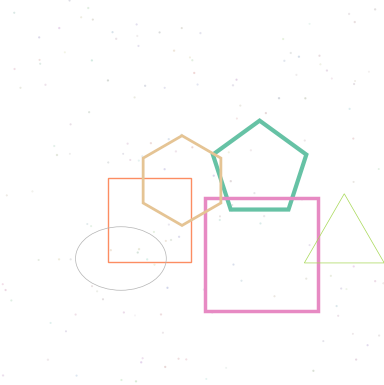[{"shape": "pentagon", "thickness": 3, "radius": 0.64, "center": [0.674, 0.559]}, {"shape": "square", "thickness": 1, "radius": 0.54, "center": [0.388, 0.429]}, {"shape": "square", "thickness": 2.5, "radius": 0.74, "center": [0.68, 0.34]}, {"shape": "triangle", "thickness": 0.5, "radius": 0.6, "center": [0.894, 0.377]}, {"shape": "hexagon", "thickness": 2, "radius": 0.58, "center": [0.473, 0.531]}, {"shape": "oval", "thickness": 0.5, "radius": 0.59, "center": [0.314, 0.329]}]